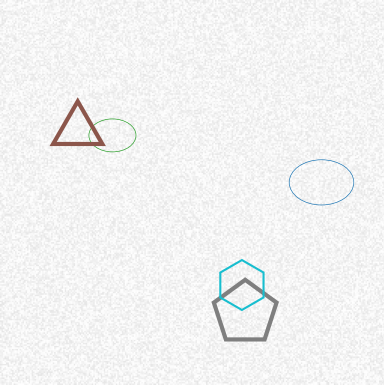[{"shape": "oval", "thickness": 0.5, "radius": 0.42, "center": [0.835, 0.526]}, {"shape": "oval", "thickness": 0.5, "radius": 0.31, "center": [0.292, 0.648]}, {"shape": "triangle", "thickness": 3, "radius": 0.37, "center": [0.202, 0.663]}, {"shape": "pentagon", "thickness": 3, "radius": 0.43, "center": [0.637, 0.188]}, {"shape": "hexagon", "thickness": 1.5, "radius": 0.32, "center": [0.628, 0.26]}]